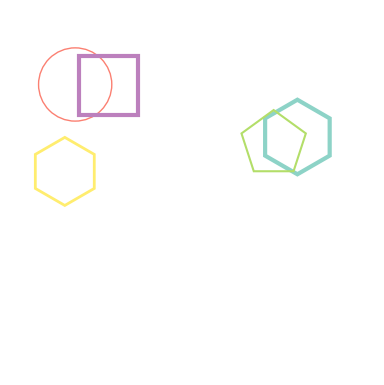[{"shape": "hexagon", "thickness": 3, "radius": 0.48, "center": [0.772, 0.644]}, {"shape": "circle", "thickness": 1, "radius": 0.48, "center": [0.195, 0.781]}, {"shape": "pentagon", "thickness": 1.5, "radius": 0.44, "center": [0.711, 0.626]}, {"shape": "square", "thickness": 3, "radius": 0.38, "center": [0.282, 0.779]}, {"shape": "hexagon", "thickness": 2, "radius": 0.44, "center": [0.168, 0.555]}]